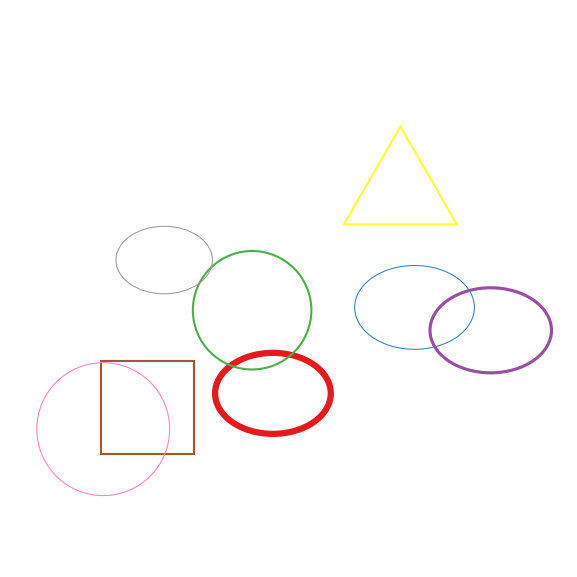[{"shape": "oval", "thickness": 3, "radius": 0.5, "center": [0.473, 0.318]}, {"shape": "oval", "thickness": 0.5, "radius": 0.52, "center": [0.718, 0.467]}, {"shape": "circle", "thickness": 1, "radius": 0.51, "center": [0.437, 0.462]}, {"shape": "oval", "thickness": 1.5, "radius": 0.53, "center": [0.85, 0.427]}, {"shape": "triangle", "thickness": 1, "radius": 0.56, "center": [0.693, 0.667]}, {"shape": "square", "thickness": 1, "radius": 0.4, "center": [0.255, 0.294]}, {"shape": "circle", "thickness": 0.5, "radius": 0.58, "center": [0.179, 0.256]}, {"shape": "oval", "thickness": 0.5, "radius": 0.42, "center": [0.284, 0.549]}]